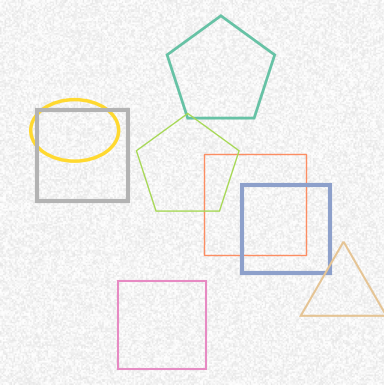[{"shape": "pentagon", "thickness": 2, "radius": 0.73, "center": [0.574, 0.812]}, {"shape": "square", "thickness": 1, "radius": 0.66, "center": [0.663, 0.469]}, {"shape": "square", "thickness": 3, "radius": 0.57, "center": [0.743, 0.405]}, {"shape": "square", "thickness": 1.5, "radius": 0.57, "center": [0.421, 0.155]}, {"shape": "pentagon", "thickness": 1, "radius": 0.7, "center": [0.488, 0.565]}, {"shape": "oval", "thickness": 2.5, "radius": 0.57, "center": [0.194, 0.661]}, {"shape": "triangle", "thickness": 1.5, "radius": 0.64, "center": [0.892, 0.244]}, {"shape": "square", "thickness": 3, "radius": 0.59, "center": [0.214, 0.596]}]